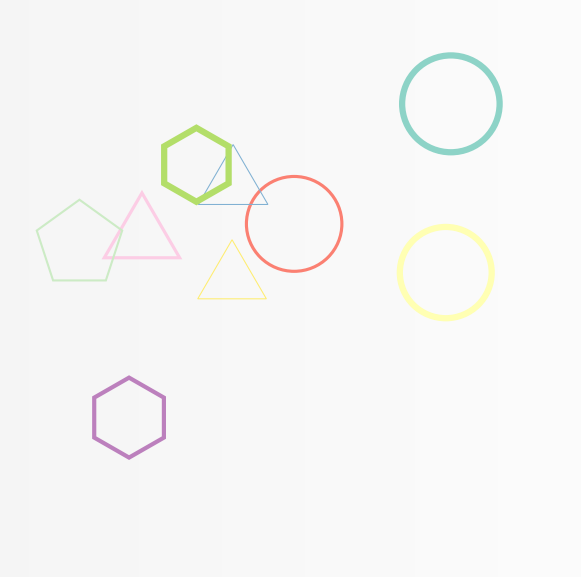[{"shape": "circle", "thickness": 3, "radius": 0.42, "center": [0.776, 0.819]}, {"shape": "circle", "thickness": 3, "radius": 0.4, "center": [0.767, 0.527]}, {"shape": "circle", "thickness": 1.5, "radius": 0.41, "center": [0.506, 0.611]}, {"shape": "triangle", "thickness": 0.5, "radius": 0.35, "center": [0.401, 0.68]}, {"shape": "hexagon", "thickness": 3, "radius": 0.32, "center": [0.338, 0.714]}, {"shape": "triangle", "thickness": 1.5, "radius": 0.37, "center": [0.244, 0.59]}, {"shape": "hexagon", "thickness": 2, "radius": 0.35, "center": [0.222, 0.276]}, {"shape": "pentagon", "thickness": 1, "radius": 0.39, "center": [0.137, 0.576]}, {"shape": "triangle", "thickness": 0.5, "radius": 0.34, "center": [0.399, 0.516]}]